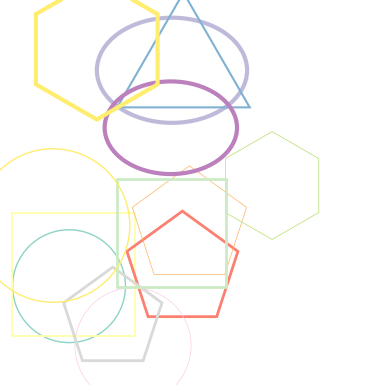[{"shape": "circle", "thickness": 1, "radius": 0.73, "center": [0.179, 0.257]}, {"shape": "square", "thickness": 1.5, "radius": 0.8, "center": [0.192, 0.286]}, {"shape": "oval", "thickness": 3, "radius": 0.98, "center": [0.447, 0.817]}, {"shape": "pentagon", "thickness": 2, "radius": 0.76, "center": [0.474, 0.3]}, {"shape": "triangle", "thickness": 1.5, "radius": 0.99, "center": [0.477, 0.82]}, {"shape": "pentagon", "thickness": 0.5, "radius": 0.78, "center": [0.492, 0.413]}, {"shape": "hexagon", "thickness": 0.5, "radius": 0.7, "center": [0.707, 0.518]}, {"shape": "circle", "thickness": 0.5, "radius": 0.75, "center": [0.346, 0.102]}, {"shape": "pentagon", "thickness": 2, "radius": 0.67, "center": [0.293, 0.172]}, {"shape": "oval", "thickness": 3, "radius": 0.86, "center": [0.444, 0.668]}, {"shape": "square", "thickness": 2, "radius": 0.7, "center": [0.445, 0.395]}, {"shape": "hexagon", "thickness": 3, "radius": 0.91, "center": [0.251, 0.872]}, {"shape": "circle", "thickness": 1, "radius": 1.0, "center": [0.138, 0.414]}]